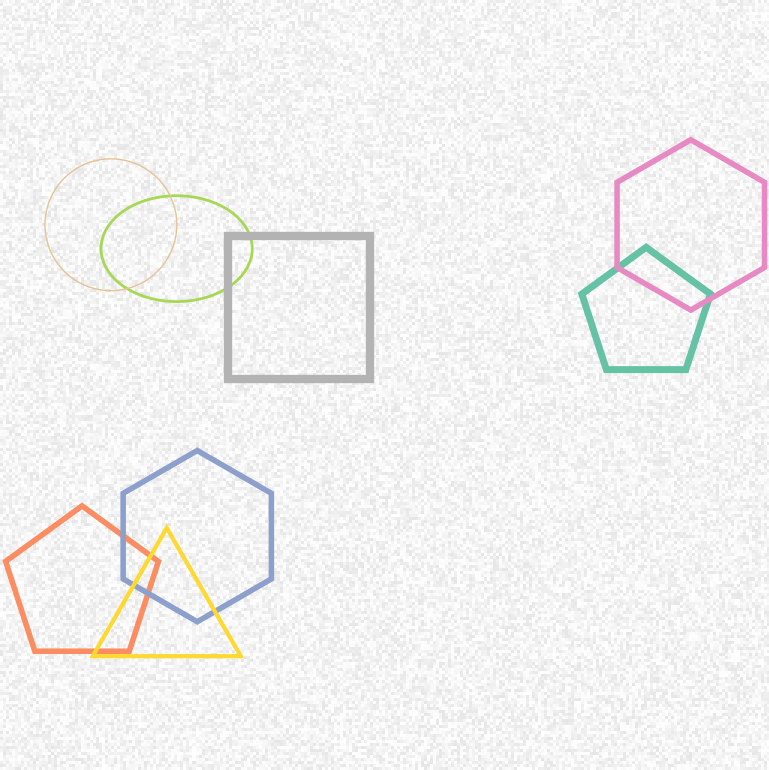[{"shape": "pentagon", "thickness": 2.5, "radius": 0.44, "center": [0.839, 0.591]}, {"shape": "pentagon", "thickness": 2, "radius": 0.52, "center": [0.107, 0.239]}, {"shape": "hexagon", "thickness": 2, "radius": 0.56, "center": [0.256, 0.304]}, {"shape": "hexagon", "thickness": 2, "radius": 0.55, "center": [0.897, 0.708]}, {"shape": "oval", "thickness": 1, "radius": 0.49, "center": [0.229, 0.677]}, {"shape": "triangle", "thickness": 1.5, "radius": 0.56, "center": [0.217, 0.203]}, {"shape": "circle", "thickness": 0.5, "radius": 0.43, "center": [0.144, 0.708]}, {"shape": "square", "thickness": 3, "radius": 0.46, "center": [0.388, 0.601]}]